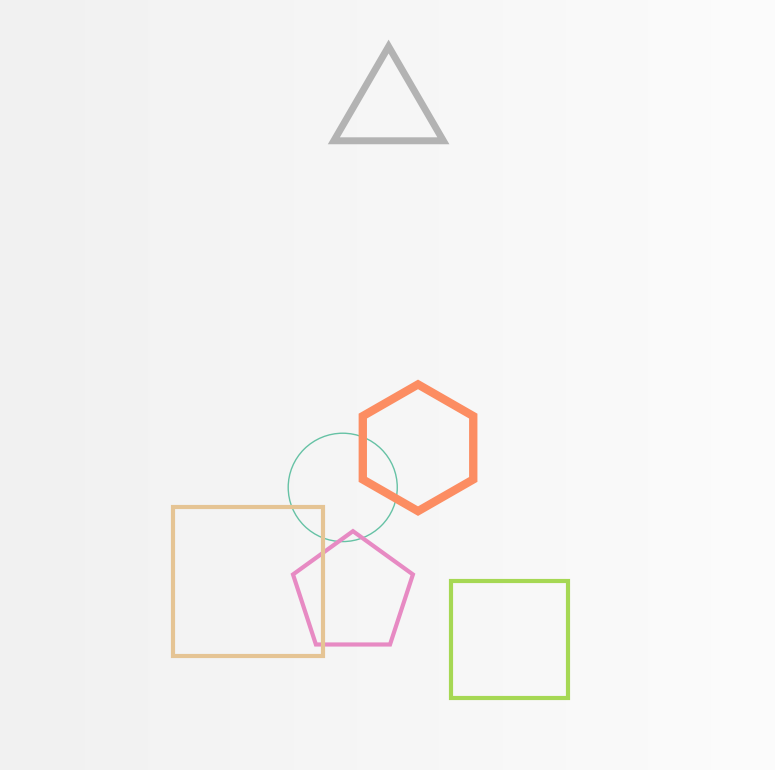[{"shape": "circle", "thickness": 0.5, "radius": 0.35, "center": [0.442, 0.367]}, {"shape": "hexagon", "thickness": 3, "radius": 0.41, "center": [0.539, 0.418]}, {"shape": "pentagon", "thickness": 1.5, "radius": 0.41, "center": [0.455, 0.229]}, {"shape": "square", "thickness": 1.5, "radius": 0.38, "center": [0.657, 0.169]}, {"shape": "square", "thickness": 1.5, "radius": 0.48, "center": [0.32, 0.244]}, {"shape": "triangle", "thickness": 2.5, "radius": 0.41, "center": [0.501, 0.858]}]